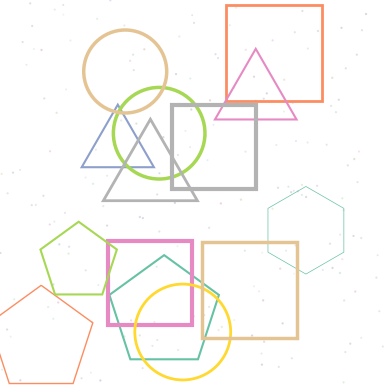[{"shape": "pentagon", "thickness": 1.5, "radius": 0.75, "center": [0.426, 0.188]}, {"shape": "hexagon", "thickness": 0.5, "radius": 0.57, "center": [0.795, 0.402]}, {"shape": "square", "thickness": 2, "radius": 0.62, "center": [0.71, 0.863]}, {"shape": "pentagon", "thickness": 1, "radius": 0.7, "center": [0.107, 0.118]}, {"shape": "triangle", "thickness": 1.5, "radius": 0.54, "center": [0.306, 0.62]}, {"shape": "triangle", "thickness": 1.5, "radius": 0.61, "center": [0.664, 0.751]}, {"shape": "square", "thickness": 3, "radius": 0.54, "center": [0.39, 0.265]}, {"shape": "pentagon", "thickness": 1.5, "radius": 0.52, "center": [0.204, 0.32]}, {"shape": "circle", "thickness": 2.5, "radius": 0.59, "center": [0.413, 0.654]}, {"shape": "circle", "thickness": 2, "radius": 0.62, "center": [0.475, 0.138]}, {"shape": "square", "thickness": 2.5, "radius": 0.62, "center": [0.648, 0.248]}, {"shape": "circle", "thickness": 2.5, "radius": 0.54, "center": [0.325, 0.814]}, {"shape": "square", "thickness": 3, "radius": 0.55, "center": [0.556, 0.618]}, {"shape": "triangle", "thickness": 2, "radius": 0.71, "center": [0.391, 0.549]}]